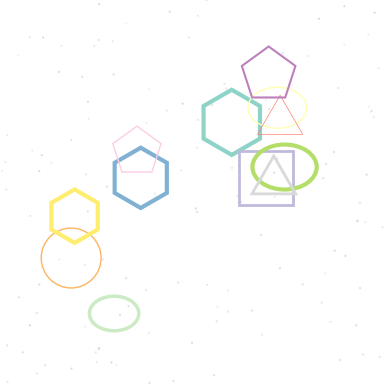[{"shape": "hexagon", "thickness": 3, "radius": 0.42, "center": [0.602, 0.682]}, {"shape": "oval", "thickness": 1, "radius": 0.38, "center": [0.72, 0.72]}, {"shape": "square", "thickness": 2, "radius": 0.35, "center": [0.691, 0.538]}, {"shape": "triangle", "thickness": 0.5, "radius": 0.34, "center": [0.728, 0.685]}, {"shape": "hexagon", "thickness": 3, "radius": 0.39, "center": [0.366, 0.538]}, {"shape": "circle", "thickness": 1, "radius": 0.39, "center": [0.185, 0.33]}, {"shape": "oval", "thickness": 3, "radius": 0.42, "center": [0.739, 0.566]}, {"shape": "pentagon", "thickness": 1, "radius": 0.33, "center": [0.356, 0.606]}, {"shape": "triangle", "thickness": 2, "radius": 0.33, "center": [0.711, 0.529]}, {"shape": "pentagon", "thickness": 1.5, "radius": 0.37, "center": [0.698, 0.806]}, {"shape": "oval", "thickness": 2.5, "radius": 0.32, "center": [0.296, 0.186]}, {"shape": "hexagon", "thickness": 3, "radius": 0.35, "center": [0.194, 0.439]}]